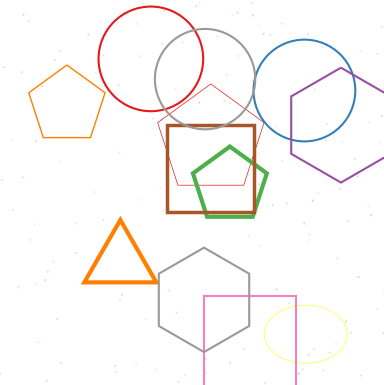[{"shape": "circle", "thickness": 1.5, "radius": 0.68, "center": [0.392, 0.847]}, {"shape": "pentagon", "thickness": 0.5, "radius": 0.73, "center": [0.548, 0.637]}, {"shape": "circle", "thickness": 1.5, "radius": 0.66, "center": [0.791, 0.765]}, {"shape": "pentagon", "thickness": 3, "radius": 0.5, "center": [0.597, 0.519]}, {"shape": "hexagon", "thickness": 1.5, "radius": 0.75, "center": [0.886, 0.675]}, {"shape": "triangle", "thickness": 3, "radius": 0.54, "center": [0.313, 0.321]}, {"shape": "pentagon", "thickness": 1, "radius": 0.52, "center": [0.174, 0.727]}, {"shape": "oval", "thickness": 0.5, "radius": 0.54, "center": [0.794, 0.132]}, {"shape": "square", "thickness": 2.5, "radius": 0.57, "center": [0.546, 0.563]}, {"shape": "square", "thickness": 1.5, "radius": 0.6, "center": [0.649, 0.112]}, {"shape": "hexagon", "thickness": 1.5, "radius": 0.68, "center": [0.53, 0.221]}, {"shape": "circle", "thickness": 1.5, "radius": 0.65, "center": [0.533, 0.794]}]